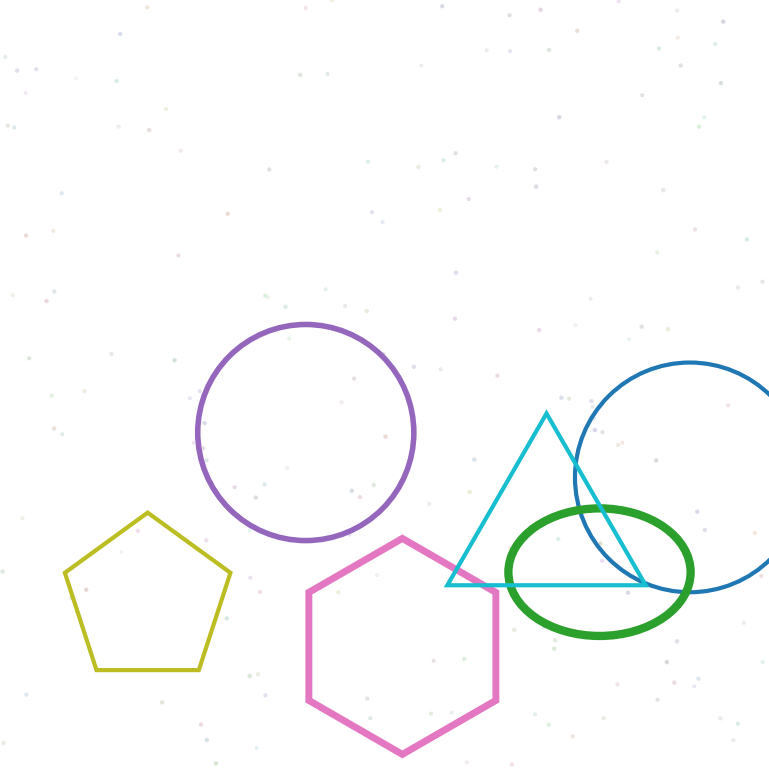[{"shape": "circle", "thickness": 1.5, "radius": 0.75, "center": [0.896, 0.38]}, {"shape": "oval", "thickness": 3, "radius": 0.59, "center": [0.779, 0.257]}, {"shape": "circle", "thickness": 2, "radius": 0.7, "center": [0.397, 0.438]}, {"shape": "hexagon", "thickness": 2.5, "radius": 0.7, "center": [0.523, 0.161]}, {"shape": "pentagon", "thickness": 1.5, "radius": 0.57, "center": [0.192, 0.221]}, {"shape": "triangle", "thickness": 1.5, "radius": 0.74, "center": [0.71, 0.314]}]